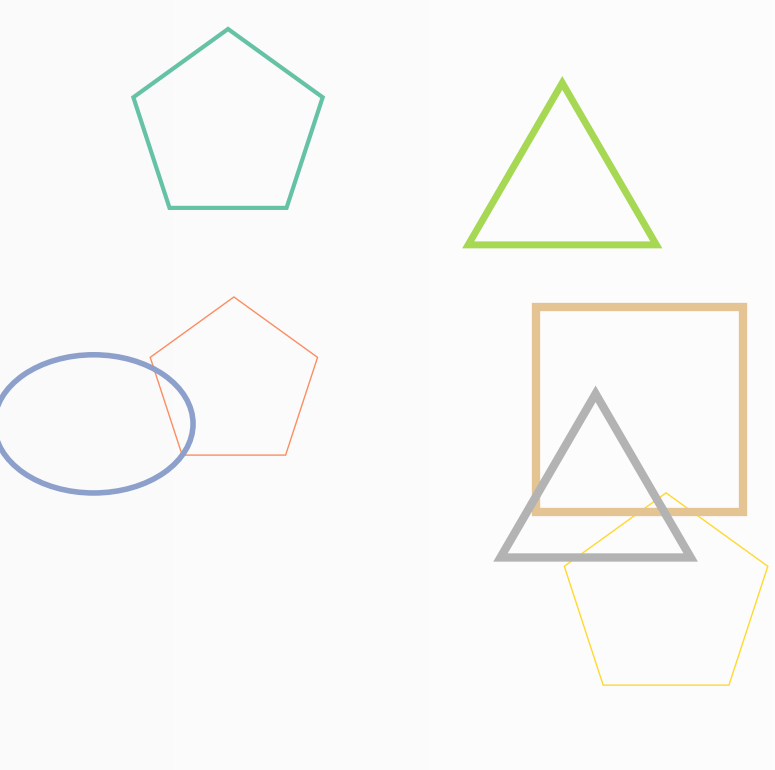[{"shape": "pentagon", "thickness": 1.5, "radius": 0.64, "center": [0.294, 0.834]}, {"shape": "pentagon", "thickness": 0.5, "radius": 0.57, "center": [0.302, 0.501]}, {"shape": "oval", "thickness": 2, "radius": 0.64, "center": [0.121, 0.45]}, {"shape": "triangle", "thickness": 2.5, "radius": 0.7, "center": [0.726, 0.752]}, {"shape": "pentagon", "thickness": 0.5, "radius": 0.69, "center": [0.859, 0.222]}, {"shape": "square", "thickness": 3, "radius": 0.67, "center": [0.825, 0.468]}, {"shape": "triangle", "thickness": 3, "radius": 0.71, "center": [0.768, 0.347]}]